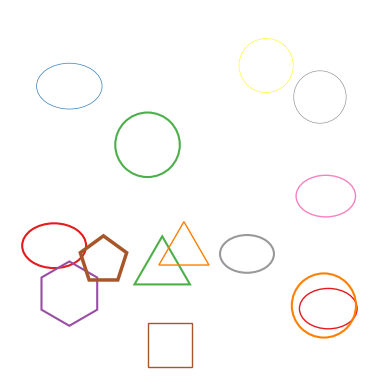[{"shape": "oval", "thickness": 1, "radius": 0.37, "center": [0.853, 0.198]}, {"shape": "oval", "thickness": 1.5, "radius": 0.42, "center": [0.141, 0.362]}, {"shape": "oval", "thickness": 0.5, "radius": 0.43, "center": [0.18, 0.776]}, {"shape": "triangle", "thickness": 1.5, "radius": 0.42, "center": [0.421, 0.303]}, {"shape": "circle", "thickness": 1.5, "radius": 0.42, "center": [0.383, 0.624]}, {"shape": "hexagon", "thickness": 1.5, "radius": 0.42, "center": [0.18, 0.237]}, {"shape": "triangle", "thickness": 1, "radius": 0.38, "center": [0.478, 0.349]}, {"shape": "circle", "thickness": 1.5, "radius": 0.42, "center": [0.841, 0.207]}, {"shape": "circle", "thickness": 0.5, "radius": 0.35, "center": [0.691, 0.83]}, {"shape": "square", "thickness": 1, "radius": 0.29, "center": [0.441, 0.104]}, {"shape": "pentagon", "thickness": 2.5, "radius": 0.32, "center": [0.269, 0.324]}, {"shape": "oval", "thickness": 1, "radius": 0.39, "center": [0.846, 0.491]}, {"shape": "circle", "thickness": 0.5, "radius": 0.34, "center": [0.831, 0.748]}, {"shape": "oval", "thickness": 1.5, "radius": 0.35, "center": [0.642, 0.34]}]